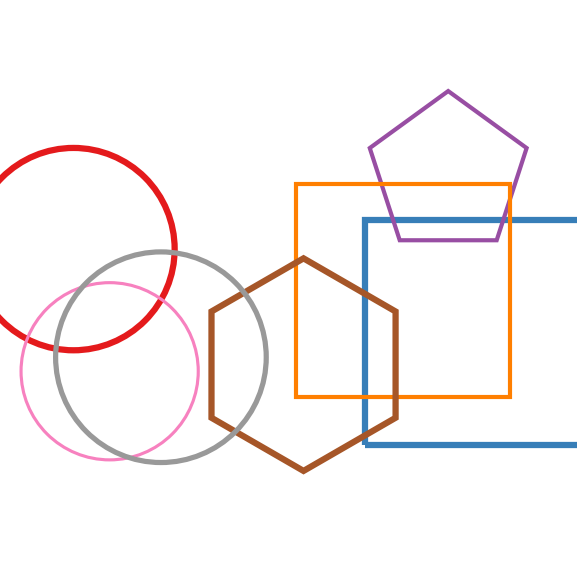[{"shape": "circle", "thickness": 3, "radius": 0.88, "center": [0.127, 0.568]}, {"shape": "square", "thickness": 3, "radius": 0.97, "center": [0.827, 0.424]}, {"shape": "pentagon", "thickness": 2, "radius": 0.71, "center": [0.776, 0.699]}, {"shape": "square", "thickness": 2, "radius": 0.92, "center": [0.698, 0.496]}, {"shape": "hexagon", "thickness": 3, "radius": 0.92, "center": [0.526, 0.368]}, {"shape": "circle", "thickness": 1.5, "radius": 0.77, "center": [0.19, 0.356]}, {"shape": "circle", "thickness": 2.5, "radius": 0.91, "center": [0.279, 0.381]}]